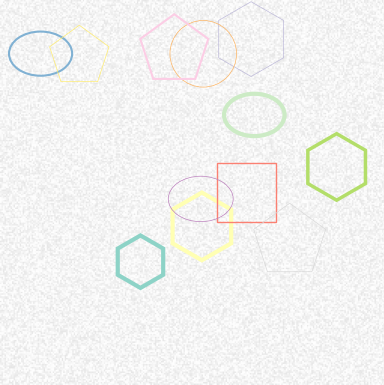[{"shape": "hexagon", "thickness": 3, "radius": 0.34, "center": [0.365, 0.32]}, {"shape": "hexagon", "thickness": 3, "radius": 0.44, "center": [0.524, 0.412]}, {"shape": "hexagon", "thickness": 0.5, "radius": 0.49, "center": [0.652, 0.898]}, {"shape": "square", "thickness": 1, "radius": 0.38, "center": [0.64, 0.501]}, {"shape": "oval", "thickness": 1.5, "radius": 0.41, "center": [0.105, 0.861]}, {"shape": "circle", "thickness": 0.5, "radius": 0.43, "center": [0.528, 0.86]}, {"shape": "hexagon", "thickness": 2.5, "radius": 0.43, "center": [0.874, 0.566]}, {"shape": "pentagon", "thickness": 1.5, "radius": 0.46, "center": [0.453, 0.87]}, {"shape": "pentagon", "thickness": 0.5, "radius": 0.49, "center": [0.752, 0.374]}, {"shape": "oval", "thickness": 0.5, "radius": 0.42, "center": [0.521, 0.483]}, {"shape": "oval", "thickness": 3, "radius": 0.39, "center": [0.661, 0.701]}, {"shape": "pentagon", "thickness": 0.5, "radius": 0.41, "center": [0.206, 0.853]}]